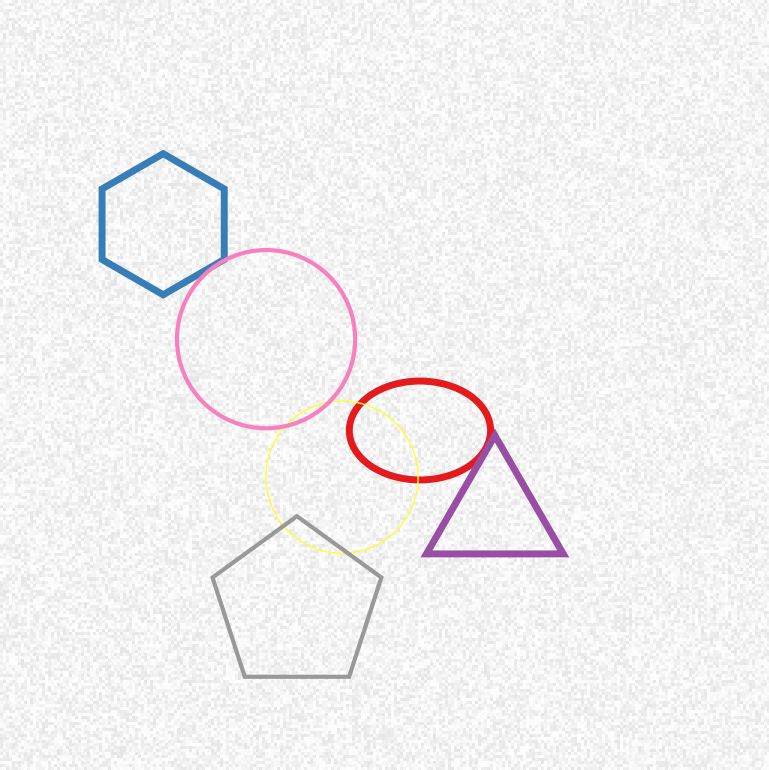[{"shape": "oval", "thickness": 2.5, "radius": 0.46, "center": [0.545, 0.441]}, {"shape": "hexagon", "thickness": 2.5, "radius": 0.46, "center": [0.212, 0.709]}, {"shape": "triangle", "thickness": 2.5, "radius": 0.51, "center": [0.643, 0.332]}, {"shape": "circle", "thickness": 0.5, "radius": 0.49, "center": [0.444, 0.38]}, {"shape": "circle", "thickness": 1.5, "radius": 0.58, "center": [0.346, 0.56]}, {"shape": "pentagon", "thickness": 1.5, "radius": 0.58, "center": [0.386, 0.214]}]